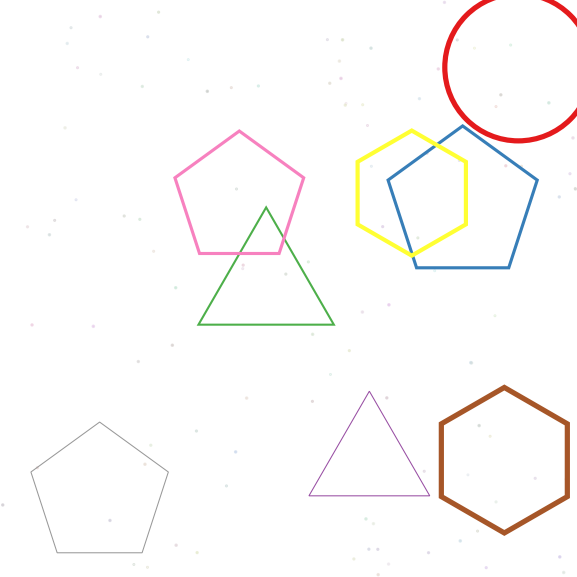[{"shape": "circle", "thickness": 2.5, "radius": 0.64, "center": [0.898, 0.883]}, {"shape": "pentagon", "thickness": 1.5, "radius": 0.68, "center": [0.801, 0.645]}, {"shape": "triangle", "thickness": 1, "radius": 0.68, "center": [0.461, 0.505]}, {"shape": "triangle", "thickness": 0.5, "radius": 0.6, "center": [0.64, 0.201]}, {"shape": "hexagon", "thickness": 2, "radius": 0.54, "center": [0.713, 0.665]}, {"shape": "hexagon", "thickness": 2.5, "radius": 0.63, "center": [0.873, 0.202]}, {"shape": "pentagon", "thickness": 1.5, "radius": 0.59, "center": [0.414, 0.655]}, {"shape": "pentagon", "thickness": 0.5, "radius": 0.63, "center": [0.173, 0.143]}]